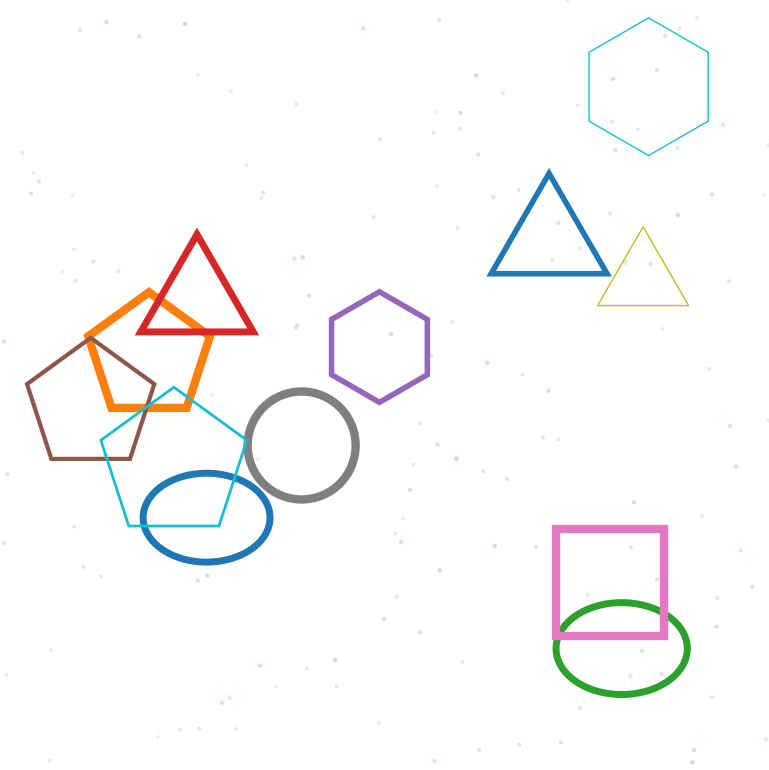[{"shape": "oval", "thickness": 2.5, "radius": 0.41, "center": [0.268, 0.328]}, {"shape": "triangle", "thickness": 2, "radius": 0.43, "center": [0.713, 0.688]}, {"shape": "pentagon", "thickness": 3, "radius": 0.42, "center": [0.194, 0.537]}, {"shape": "oval", "thickness": 2.5, "radius": 0.43, "center": [0.807, 0.158]}, {"shape": "triangle", "thickness": 2.5, "radius": 0.42, "center": [0.256, 0.611]}, {"shape": "hexagon", "thickness": 2, "radius": 0.36, "center": [0.493, 0.549]}, {"shape": "pentagon", "thickness": 1.5, "radius": 0.43, "center": [0.118, 0.474]}, {"shape": "square", "thickness": 3, "radius": 0.35, "center": [0.792, 0.244]}, {"shape": "circle", "thickness": 3, "radius": 0.35, "center": [0.392, 0.421]}, {"shape": "triangle", "thickness": 0.5, "radius": 0.34, "center": [0.835, 0.637]}, {"shape": "hexagon", "thickness": 0.5, "radius": 0.45, "center": [0.842, 0.887]}, {"shape": "pentagon", "thickness": 1, "radius": 0.5, "center": [0.226, 0.397]}]